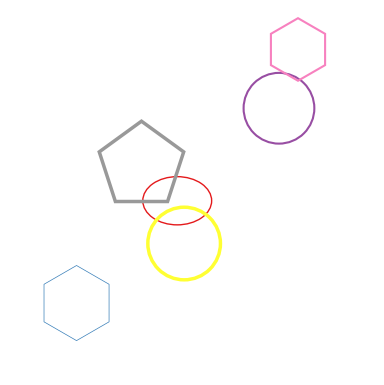[{"shape": "oval", "thickness": 1, "radius": 0.45, "center": [0.46, 0.479]}, {"shape": "hexagon", "thickness": 0.5, "radius": 0.49, "center": [0.199, 0.213]}, {"shape": "circle", "thickness": 1.5, "radius": 0.46, "center": [0.725, 0.719]}, {"shape": "circle", "thickness": 2.5, "radius": 0.47, "center": [0.478, 0.368]}, {"shape": "hexagon", "thickness": 1.5, "radius": 0.41, "center": [0.774, 0.872]}, {"shape": "pentagon", "thickness": 2.5, "radius": 0.58, "center": [0.367, 0.57]}]